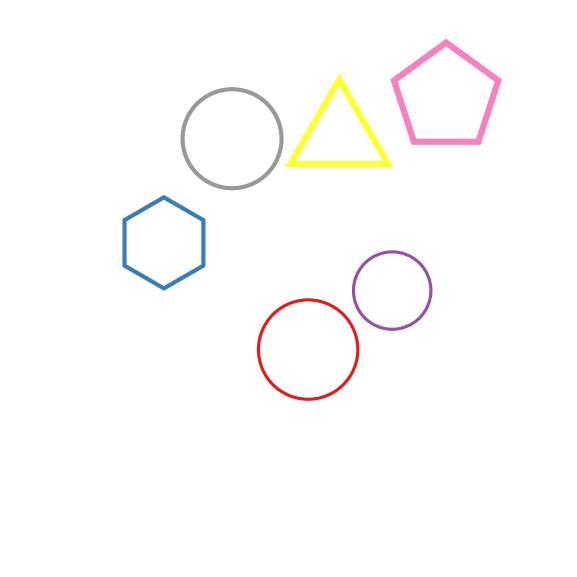[{"shape": "circle", "thickness": 1.5, "radius": 0.43, "center": [0.534, 0.394]}, {"shape": "hexagon", "thickness": 2, "radius": 0.39, "center": [0.284, 0.579]}, {"shape": "circle", "thickness": 1.5, "radius": 0.34, "center": [0.679, 0.496]}, {"shape": "triangle", "thickness": 3, "radius": 0.49, "center": [0.587, 0.764]}, {"shape": "pentagon", "thickness": 3, "radius": 0.47, "center": [0.773, 0.83]}, {"shape": "circle", "thickness": 2, "radius": 0.43, "center": [0.402, 0.759]}]